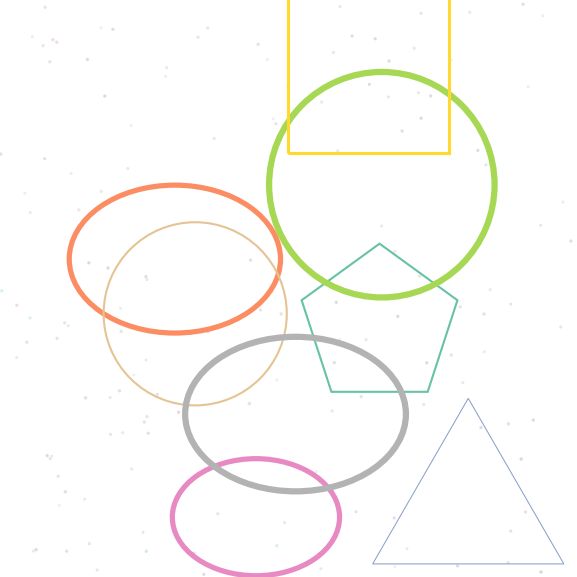[{"shape": "pentagon", "thickness": 1, "radius": 0.71, "center": [0.657, 0.435]}, {"shape": "oval", "thickness": 2.5, "radius": 0.91, "center": [0.303, 0.55]}, {"shape": "triangle", "thickness": 0.5, "radius": 0.96, "center": [0.811, 0.118]}, {"shape": "oval", "thickness": 2.5, "radius": 0.72, "center": [0.443, 0.104]}, {"shape": "circle", "thickness": 3, "radius": 0.98, "center": [0.661, 0.679]}, {"shape": "square", "thickness": 1.5, "radius": 0.7, "center": [0.638, 0.873]}, {"shape": "circle", "thickness": 1, "radius": 0.79, "center": [0.338, 0.456]}, {"shape": "oval", "thickness": 3, "radius": 0.96, "center": [0.512, 0.282]}]